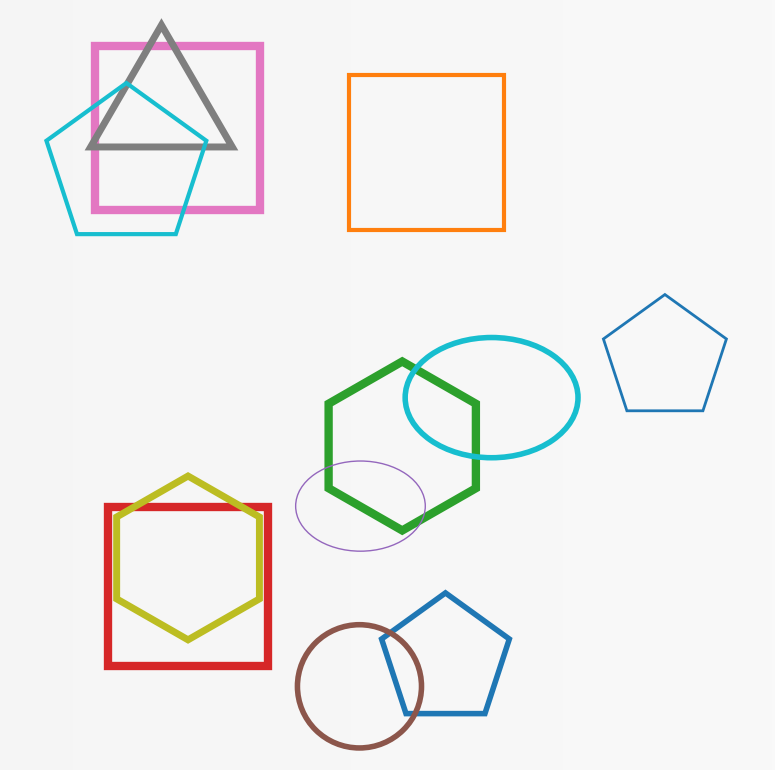[{"shape": "pentagon", "thickness": 2, "radius": 0.43, "center": [0.575, 0.143]}, {"shape": "pentagon", "thickness": 1, "radius": 0.42, "center": [0.858, 0.534]}, {"shape": "square", "thickness": 1.5, "radius": 0.5, "center": [0.551, 0.802]}, {"shape": "hexagon", "thickness": 3, "radius": 0.55, "center": [0.519, 0.421]}, {"shape": "square", "thickness": 3, "radius": 0.52, "center": [0.242, 0.238]}, {"shape": "oval", "thickness": 0.5, "radius": 0.42, "center": [0.465, 0.343]}, {"shape": "circle", "thickness": 2, "radius": 0.4, "center": [0.464, 0.109]}, {"shape": "square", "thickness": 3, "radius": 0.53, "center": [0.229, 0.833]}, {"shape": "triangle", "thickness": 2.5, "radius": 0.53, "center": [0.208, 0.862]}, {"shape": "hexagon", "thickness": 2.5, "radius": 0.53, "center": [0.243, 0.275]}, {"shape": "oval", "thickness": 2, "radius": 0.56, "center": [0.634, 0.484]}, {"shape": "pentagon", "thickness": 1.5, "radius": 0.54, "center": [0.163, 0.784]}]